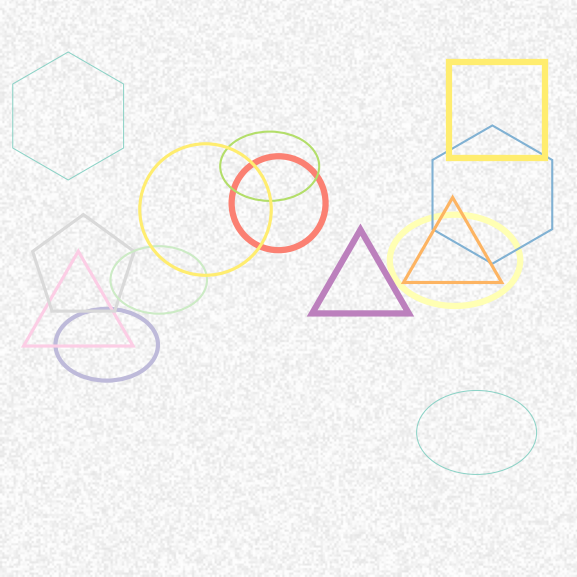[{"shape": "oval", "thickness": 0.5, "radius": 0.52, "center": [0.825, 0.25]}, {"shape": "hexagon", "thickness": 0.5, "radius": 0.55, "center": [0.118, 0.798]}, {"shape": "oval", "thickness": 3, "radius": 0.56, "center": [0.788, 0.548]}, {"shape": "oval", "thickness": 2, "radius": 0.44, "center": [0.185, 0.402]}, {"shape": "circle", "thickness": 3, "radius": 0.41, "center": [0.482, 0.647]}, {"shape": "hexagon", "thickness": 1, "radius": 0.6, "center": [0.853, 0.662]}, {"shape": "triangle", "thickness": 1.5, "radius": 0.49, "center": [0.784, 0.559]}, {"shape": "oval", "thickness": 1, "radius": 0.43, "center": [0.467, 0.711]}, {"shape": "triangle", "thickness": 1.5, "radius": 0.55, "center": [0.136, 0.455]}, {"shape": "pentagon", "thickness": 1.5, "radius": 0.46, "center": [0.144, 0.535]}, {"shape": "triangle", "thickness": 3, "radius": 0.48, "center": [0.624, 0.505]}, {"shape": "oval", "thickness": 1, "radius": 0.42, "center": [0.275, 0.514]}, {"shape": "circle", "thickness": 1.5, "radius": 0.57, "center": [0.356, 0.636]}, {"shape": "square", "thickness": 3, "radius": 0.41, "center": [0.861, 0.809]}]